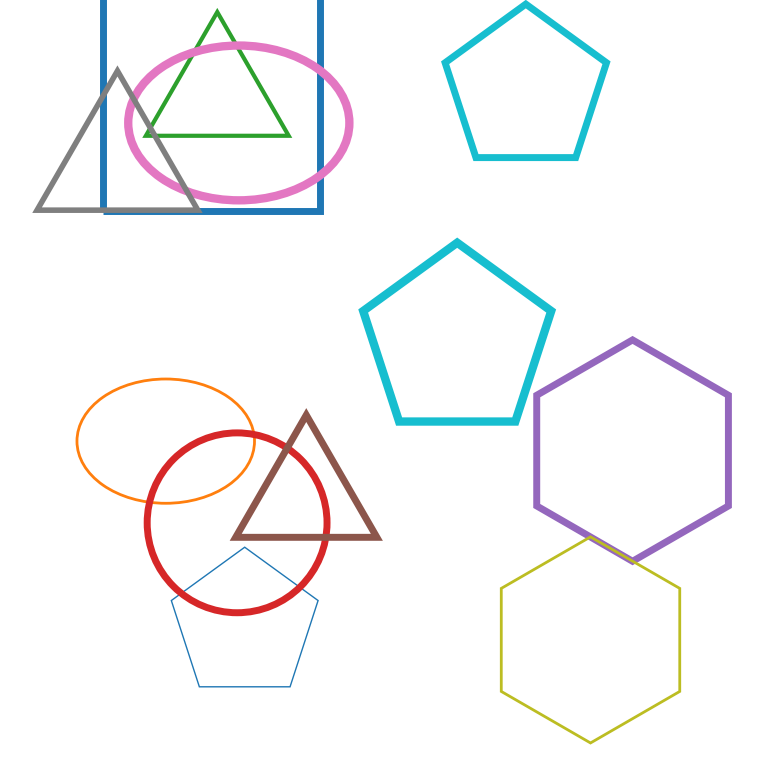[{"shape": "pentagon", "thickness": 0.5, "radius": 0.5, "center": [0.318, 0.189]}, {"shape": "square", "thickness": 2.5, "radius": 0.71, "center": [0.275, 0.867]}, {"shape": "oval", "thickness": 1, "radius": 0.58, "center": [0.215, 0.427]}, {"shape": "triangle", "thickness": 1.5, "radius": 0.54, "center": [0.282, 0.877]}, {"shape": "circle", "thickness": 2.5, "radius": 0.58, "center": [0.308, 0.321]}, {"shape": "hexagon", "thickness": 2.5, "radius": 0.72, "center": [0.822, 0.415]}, {"shape": "triangle", "thickness": 2.5, "radius": 0.53, "center": [0.398, 0.355]}, {"shape": "oval", "thickness": 3, "radius": 0.72, "center": [0.31, 0.84]}, {"shape": "triangle", "thickness": 2, "radius": 0.6, "center": [0.153, 0.787]}, {"shape": "hexagon", "thickness": 1, "radius": 0.67, "center": [0.767, 0.169]}, {"shape": "pentagon", "thickness": 2.5, "radius": 0.55, "center": [0.683, 0.884]}, {"shape": "pentagon", "thickness": 3, "radius": 0.64, "center": [0.594, 0.556]}]